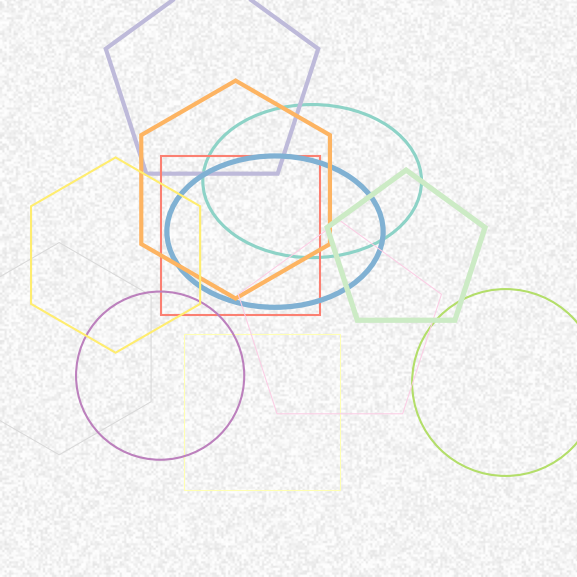[{"shape": "oval", "thickness": 1.5, "radius": 0.95, "center": [0.541, 0.686]}, {"shape": "square", "thickness": 0.5, "radius": 0.67, "center": [0.454, 0.286]}, {"shape": "pentagon", "thickness": 2, "radius": 0.97, "center": [0.367, 0.855]}, {"shape": "square", "thickness": 1, "radius": 0.69, "center": [0.417, 0.591]}, {"shape": "oval", "thickness": 2.5, "radius": 0.94, "center": [0.476, 0.598]}, {"shape": "hexagon", "thickness": 2, "radius": 0.94, "center": [0.408, 0.671]}, {"shape": "circle", "thickness": 1, "radius": 0.81, "center": [0.875, 0.337]}, {"shape": "pentagon", "thickness": 0.5, "radius": 0.93, "center": [0.588, 0.432]}, {"shape": "hexagon", "thickness": 0.5, "radius": 0.92, "center": [0.102, 0.395]}, {"shape": "circle", "thickness": 1, "radius": 0.73, "center": [0.277, 0.349]}, {"shape": "pentagon", "thickness": 2.5, "radius": 0.72, "center": [0.703, 0.561]}, {"shape": "hexagon", "thickness": 1, "radius": 0.85, "center": [0.2, 0.557]}]